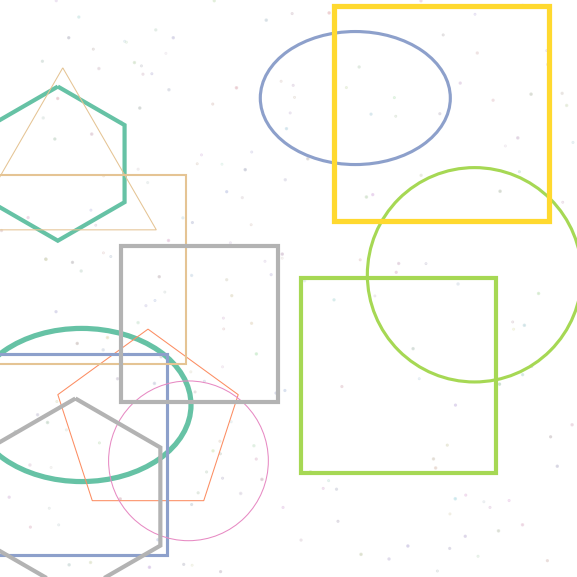[{"shape": "hexagon", "thickness": 2, "radius": 0.67, "center": [0.1, 0.716]}, {"shape": "oval", "thickness": 2.5, "radius": 0.95, "center": [0.141, 0.298]}, {"shape": "pentagon", "thickness": 0.5, "radius": 0.82, "center": [0.256, 0.265]}, {"shape": "oval", "thickness": 1.5, "radius": 0.82, "center": [0.615, 0.829]}, {"shape": "square", "thickness": 1.5, "radius": 0.87, "center": [0.116, 0.213]}, {"shape": "circle", "thickness": 0.5, "radius": 0.69, "center": [0.326, 0.201]}, {"shape": "square", "thickness": 2, "radius": 0.84, "center": [0.691, 0.349]}, {"shape": "circle", "thickness": 1.5, "radius": 0.93, "center": [0.822, 0.523]}, {"shape": "square", "thickness": 2.5, "radius": 0.93, "center": [0.765, 0.802]}, {"shape": "square", "thickness": 1, "radius": 0.82, "center": [0.159, 0.533]}, {"shape": "triangle", "thickness": 0.5, "radius": 0.94, "center": [0.109, 0.695]}, {"shape": "hexagon", "thickness": 2, "radius": 0.85, "center": [0.131, 0.139]}, {"shape": "square", "thickness": 2, "radius": 0.68, "center": [0.345, 0.438]}]